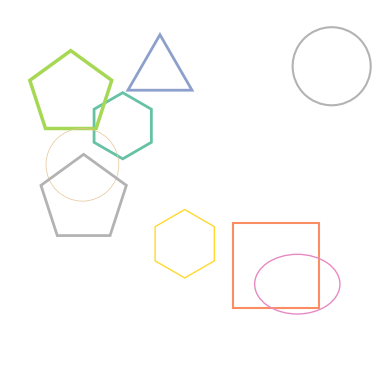[{"shape": "hexagon", "thickness": 2, "radius": 0.43, "center": [0.319, 0.673]}, {"shape": "square", "thickness": 1.5, "radius": 0.55, "center": [0.717, 0.311]}, {"shape": "triangle", "thickness": 2, "radius": 0.48, "center": [0.415, 0.814]}, {"shape": "oval", "thickness": 1, "radius": 0.55, "center": [0.772, 0.262]}, {"shape": "pentagon", "thickness": 2.5, "radius": 0.56, "center": [0.184, 0.757]}, {"shape": "hexagon", "thickness": 1, "radius": 0.44, "center": [0.48, 0.367]}, {"shape": "circle", "thickness": 0.5, "radius": 0.47, "center": [0.214, 0.572]}, {"shape": "circle", "thickness": 1.5, "radius": 0.51, "center": [0.861, 0.828]}, {"shape": "pentagon", "thickness": 2, "radius": 0.58, "center": [0.217, 0.483]}]